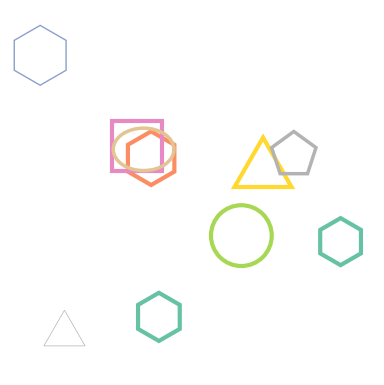[{"shape": "hexagon", "thickness": 3, "radius": 0.31, "center": [0.885, 0.372]}, {"shape": "hexagon", "thickness": 3, "radius": 0.31, "center": [0.413, 0.177]}, {"shape": "hexagon", "thickness": 3, "radius": 0.35, "center": [0.393, 0.589]}, {"shape": "hexagon", "thickness": 1, "radius": 0.39, "center": [0.104, 0.856]}, {"shape": "square", "thickness": 3, "radius": 0.32, "center": [0.355, 0.621]}, {"shape": "circle", "thickness": 3, "radius": 0.39, "center": [0.627, 0.388]}, {"shape": "triangle", "thickness": 3, "radius": 0.43, "center": [0.683, 0.557]}, {"shape": "oval", "thickness": 2.5, "radius": 0.39, "center": [0.373, 0.612]}, {"shape": "triangle", "thickness": 0.5, "radius": 0.31, "center": [0.168, 0.133]}, {"shape": "pentagon", "thickness": 2.5, "radius": 0.3, "center": [0.763, 0.598]}]